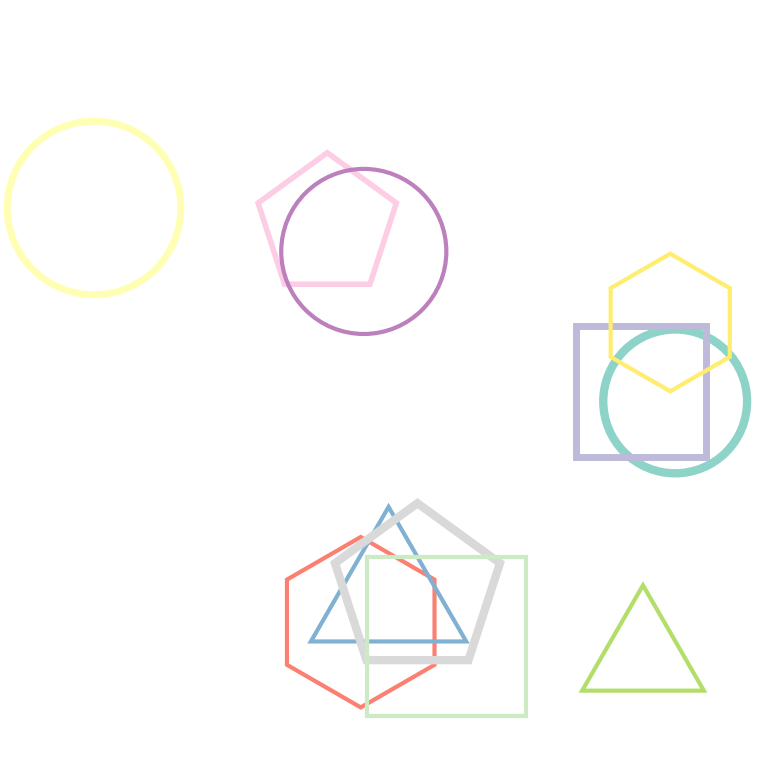[{"shape": "circle", "thickness": 3, "radius": 0.47, "center": [0.877, 0.479]}, {"shape": "circle", "thickness": 2.5, "radius": 0.56, "center": [0.122, 0.73]}, {"shape": "square", "thickness": 2.5, "radius": 0.42, "center": [0.832, 0.491]}, {"shape": "hexagon", "thickness": 1.5, "radius": 0.55, "center": [0.468, 0.192]}, {"shape": "triangle", "thickness": 1.5, "radius": 0.58, "center": [0.505, 0.225]}, {"shape": "triangle", "thickness": 1.5, "radius": 0.46, "center": [0.835, 0.149]}, {"shape": "pentagon", "thickness": 2, "radius": 0.47, "center": [0.425, 0.707]}, {"shape": "pentagon", "thickness": 3, "radius": 0.56, "center": [0.542, 0.234]}, {"shape": "circle", "thickness": 1.5, "radius": 0.54, "center": [0.472, 0.673]}, {"shape": "square", "thickness": 1.5, "radius": 0.52, "center": [0.58, 0.173]}, {"shape": "hexagon", "thickness": 1.5, "radius": 0.45, "center": [0.87, 0.581]}]